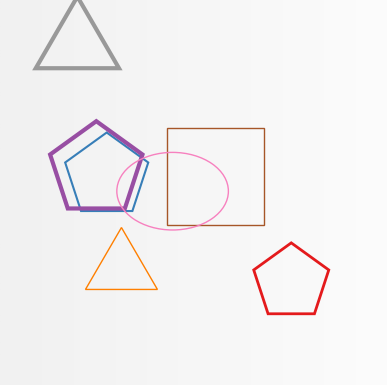[{"shape": "pentagon", "thickness": 2, "radius": 0.51, "center": [0.752, 0.267]}, {"shape": "pentagon", "thickness": 1.5, "radius": 0.56, "center": [0.275, 0.543]}, {"shape": "pentagon", "thickness": 3, "radius": 0.63, "center": [0.249, 0.56]}, {"shape": "triangle", "thickness": 1, "radius": 0.54, "center": [0.313, 0.302]}, {"shape": "square", "thickness": 1, "radius": 0.63, "center": [0.557, 0.541]}, {"shape": "oval", "thickness": 1, "radius": 0.72, "center": [0.445, 0.503]}, {"shape": "triangle", "thickness": 3, "radius": 0.62, "center": [0.2, 0.885]}]